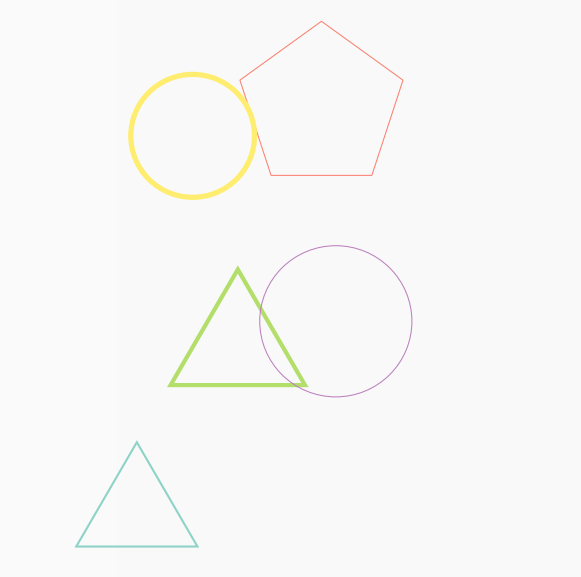[{"shape": "triangle", "thickness": 1, "radius": 0.6, "center": [0.235, 0.113]}, {"shape": "pentagon", "thickness": 0.5, "radius": 0.74, "center": [0.553, 0.815]}, {"shape": "triangle", "thickness": 2, "radius": 0.67, "center": [0.409, 0.399]}, {"shape": "circle", "thickness": 0.5, "radius": 0.65, "center": [0.578, 0.443]}, {"shape": "circle", "thickness": 2.5, "radius": 0.53, "center": [0.331, 0.764]}]